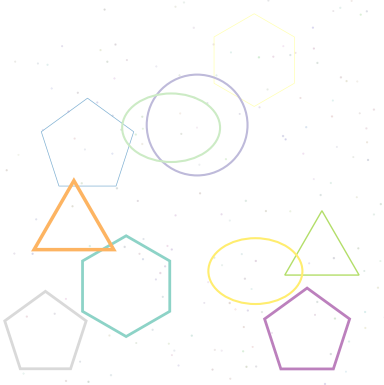[{"shape": "hexagon", "thickness": 2, "radius": 0.65, "center": [0.328, 0.257]}, {"shape": "hexagon", "thickness": 0.5, "radius": 0.6, "center": [0.66, 0.844]}, {"shape": "circle", "thickness": 1.5, "radius": 0.65, "center": [0.512, 0.675]}, {"shape": "pentagon", "thickness": 0.5, "radius": 0.63, "center": [0.227, 0.619]}, {"shape": "triangle", "thickness": 2.5, "radius": 0.6, "center": [0.192, 0.411]}, {"shape": "triangle", "thickness": 1, "radius": 0.56, "center": [0.836, 0.341]}, {"shape": "pentagon", "thickness": 2, "radius": 0.56, "center": [0.118, 0.132]}, {"shape": "pentagon", "thickness": 2, "radius": 0.58, "center": [0.798, 0.136]}, {"shape": "oval", "thickness": 1.5, "radius": 0.64, "center": [0.444, 0.668]}, {"shape": "oval", "thickness": 1.5, "radius": 0.61, "center": [0.663, 0.296]}]